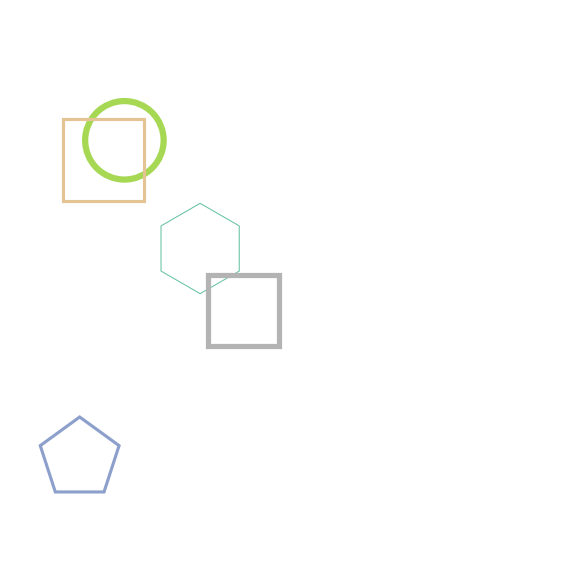[{"shape": "hexagon", "thickness": 0.5, "radius": 0.39, "center": [0.347, 0.569]}, {"shape": "pentagon", "thickness": 1.5, "radius": 0.36, "center": [0.138, 0.205]}, {"shape": "circle", "thickness": 3, "radius": 0.34, "center": [0.215, 0.756]}, {"shape": "square", "thickness": 1.5, "radius": 0.35, "center": [0.179, 0.723]}, {"shape": "square", "thickness": 2.5, "radius": 0.31, "center": [0.422, 0.461]}]